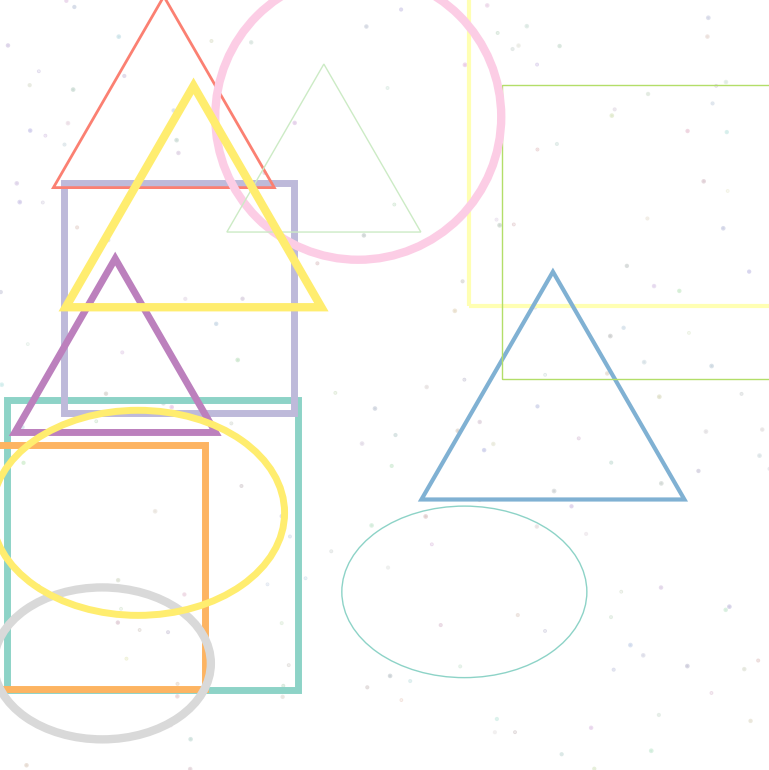[{"shape": "square", "thickness": 2.5, "radius": 0.94, "center": [0.198, 0.293]}, {"shape": "oval", "thickness": 0.5, "radius": 0.8, "center": [0.603, 0.231]}, {"shape": "square", "thickness": 1.5, "radius": 1.0, "center": [0.809, 0.803]}, {"shape": "square", "thickness": 2.5, "radius": 0.75, "center": [0.232, 0.613]}, {"shape": "triangle", "thickness": 1, "radius": 0.83, "center": [0.213, 0.839]}, {"shape": "triangle", "thickness": 1.5, "radius": 0.99, "center": [0.718, 0.45]}, {"shape": "square", "thickness": 2.5, "radius": 0.79, "center": [0.108, 0.264]}, {"shape": "square", "thickness": 0.5, "radius": 0.96, "center": [0.843, 0.699]}, {"shape": "circle", "thickness": 3, "radius": 0.93, "center": [0.465, 0.848]}, {"shape": "oval", "thickness": 3, "radius": 0.7, "center": [0.133, 0.138]}, {"shape": "triangle", "thickness": 2.5, "radius": 0.75, "center": [0.15, 0.514]}, {"shape": "triangle", "thickness": 0.5, "radius": 0.73, "center": [0.421, 0.771]}, {"shape": "triangle", "thickness": 3, "radius": 0.96, "center": [0.251, 0.697]}, {"shape": "oval", "thickness": 2.5, "radius": 0.95, "center": [0.179, 0.334]}]